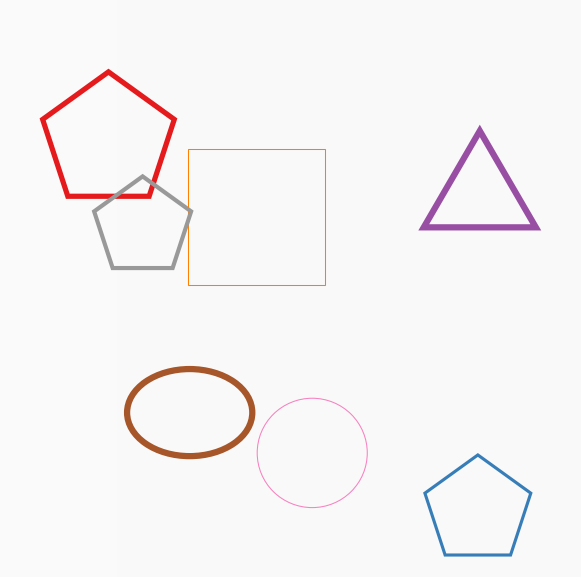[{"shape": "pentagon", "thickness": 2.5, "radius": 0.6, "center": [0.187, 0.756]}, {"shape": "pentagon", "thickness": 1.5, "radius": 0.48, "center": [0.822, 0.116]}, {"shape": "triangle", "thickness": 3, "radius": 0.56, "center": [0.825, 0.661]}, {"shape": "square", "thickness": 0.5, "radius": 0.59, "center": [0.441, 0.623]}, {"shape": "oval", "thickness": 3, "radius": 0.54, "center": [0.326, 0.285]}, {"shape": "circle", "thickness": 0.5, "radius": 0.47, "center": [0.537, 0.215]}, {"shape": "pentagon", "thickness": 2, "radius": 0.44, "center": [0.245, 0.606]}]